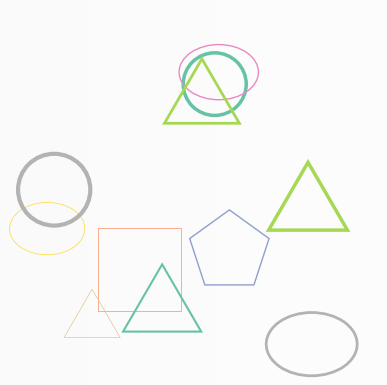[{"shape": "circle", "thickness": 2.5, "radius": 0.41, "center": [0.554, 0.781]}, {"shape": "triangle", "thickness": 1.5, "radius": 0.58, "center": [0.418, 0.197]}, {"shape": "square", "thickness": 0.5, "radius": 0.54, "center": [0.361, 0.301]}, {"shape": "pentagon", "thickness": 1, "radius": 0.54, "center": [0.592, 0.347]}, {"shape": "oval", "thickness": 1, "radius": 0.51, "center": [0.565, 0.813]}, {"shape": "triangle", "thickness": 2, "radius": 0.56, "center": [0.521, 0.736]}, {"shape": "triangle", "thickness": 2.5, "radius": 0.59, "center": [0.795, 0.461]}, {"shape": "oval", "thickness": 0.5, "radius": 0.49, "center": [0.122, 0.406]}, {"shape": "triangle", "thickness": 0.5, "radius": 0.42, "center": [0.238, 0.165]}, {"shape": "circle", "thickness": 3, "radius": 0.47, "center": [0.14, 0.507]}, {"shape": "oval", "thickness": 2, "radius": 0.59, "center": [0.804, 0.106]}]